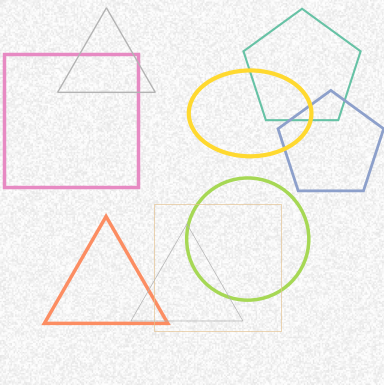[{"shape": "pentagon", "thickness": 1.5, "radius": 0.8, "center": [0.785, 0.817]}, {"shape": "triangle", "thickness": 2.5, "radius": 0.93, "center": [0.276, 0.253]}, {"shape": "pentagon", "thickness": 2, "radius": 0.72, "center": [0.859, 0.621]}, {"shape": "square", "thickness": 2.5, "radius": 0.87, "center": [0.185, 0.687]}, {"shape": "circle", "thickness": 2.5, "radius": 0.79, "center": [0.643, 0.379]}, {"shape": "oval", "thickness": 3, "radius": 0.8, "center": [0.65, 0.706]}, {"shape": "square", "thickness": 0.5, "radius": 0.83, "center": [0.566, 0.305]}, {"shape": "triangle", "thickness": 1, "radius": 0.73, "center": [0.276, 0.833]}, {"shape": "triangle", "thickness": 0.5, "radius": 0.84, "center": [0.486, 0.25]}]